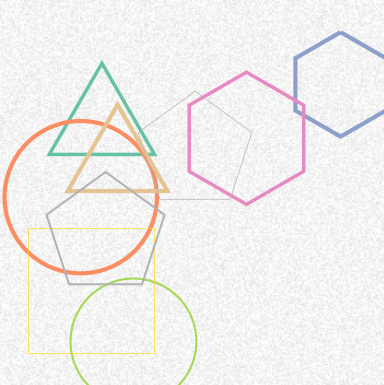[{"shape": "triangle", "thickness": 2.5, "radius": 0.79, "center": [0.265, 0.678]}, {"shape": "circle", "thickness": 3, "radius": 0.99, "center": [0.21, 0.488]}, {"shape": "hexagon", "thickness": 3, "radius": 0.68, "center": [0.885, 0.781]}, {"shape": "hexagon", "thickness": 2.5, "radius": 0.86, "center": [0.64, 0.641]}, {"shape": "circle", "thickness": 1.5, "radius": 0.82, "center": [0.347, 0.113]}, {"shape": "square", "thickness": 0.5, "radius": 0.82, "center": [0.236, 0.245]}, {"shape": "triangle", "thickness": 3, "radius": 0.75, "center": [0.305, 0.579]}, {"shape": "pentagon", "thickness": 0.5, "radius": 0.78, "center": [0.507, 0.608]}, {"shape": "pentagon", "thickness": 1.5, "radius": 0.81, "center": [0.274, 0.392]}]